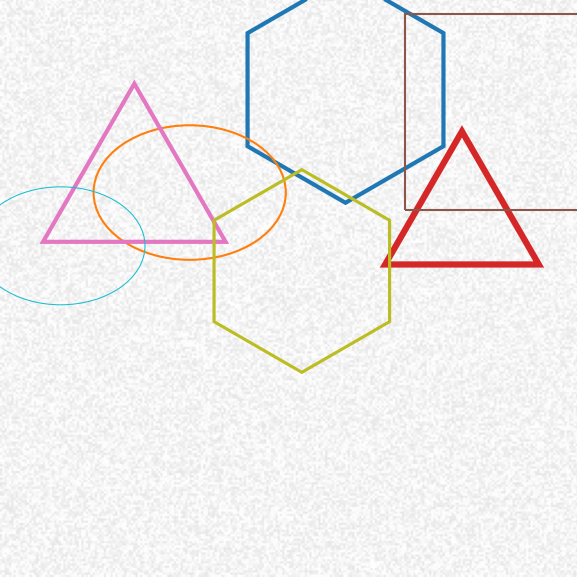[{"shape": "hexagon", "thickness": 2, "radius": 0.98, "center": [0.598, 0.844]}, {"shape": "oval", "thickness": 1, "radius": 0.83, "center": [0.328, 0.666]}, {"shape": "triangle", "thickness": 3, "radius": 0.77, "center": [0.8, 0.618]}, {"shape": "square", "thickness": 1, "radius": 0.85, "center": [0.871, 0.806]}, {"shape": "triangle", "thickness": 2, "radius": 0.91, "center": [0.233, 0.672]}, {"shape": "hexagon", "thickness": 1.5, "radius": 0.88, "center": [0.523, 0.53]}, {"shape": "oval", "thickness": 0.5, "radius": 0.73, "center": [0.105, 0.573]}]